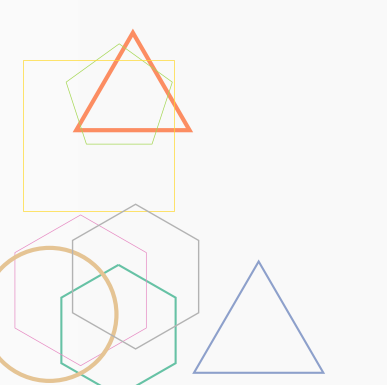[{"shape": "hexagon", "thickness": 1.5, "radius": 0.85, "center": [0.306, 0.142]}, {"shape": "triangle", "thickness": 3, "radius": 0.84, "center": [0.343, 0.746]}, {"shape": "triangle", "thickness": 1.5, "radius": 0.96, "center": [0.668, 0.128]}, {"shape": "hexagon", "thickness": 0.5, "radius": 0.98, "center": [0.208, 0.246]}, {"shape": "pentagon", "thickness": 0.5, "radius": 0.72, "center": [0.308, 0.742]}, {"shape": "square", "thickness": 0.5, "radius": 0.98, "center": [0.253, 0.648]}, {"shape": "circle", "thickness": 3, "radius": 0.86, "center": [0.128, 0.183]}, {"shape": "hexagon", "thickness": 1, "radius": 0.94, "center": [0.35, 0.282]}]